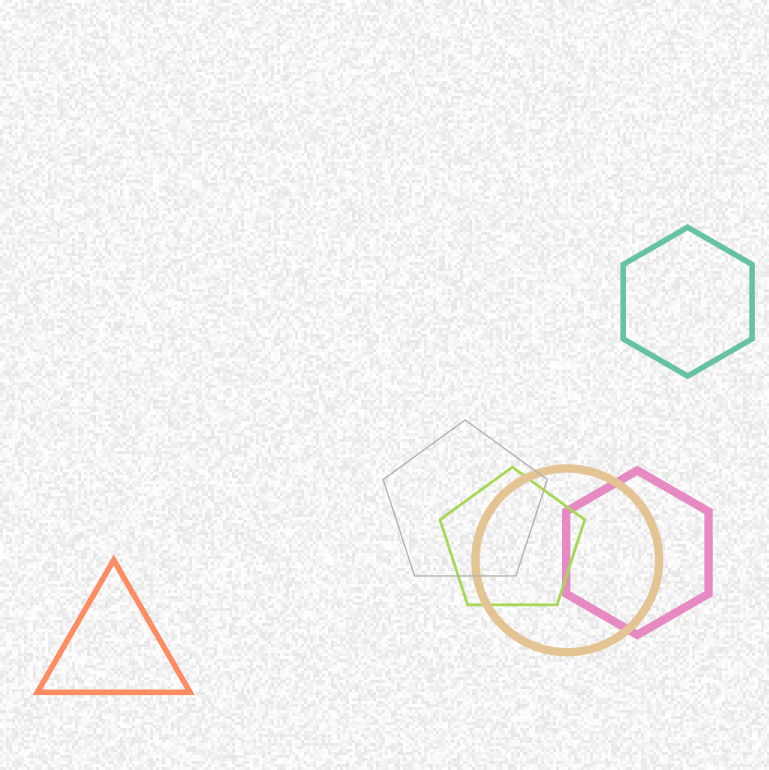[{"shape": "hexagon", "thickness": 2, "radius": 0.48, "center": [0.893, 0.608]}, {"shape": "triangle", "thickness": 2, "radius": 0.57, "center": [0.148, 0.158]}, {"shape": "hexagon", "thickness": 3, "radius": 0.53, "center": [0.828, 0.282]}, {"shape": "pentagon", "thickness": 1, "radius": 0.49, "center": [0.665, 0.294]}, {"shape": "circle", "thickness": 3, "radius": 0.6, "center": [0.737, 0.272]}, {"shape": "pentagon", "thickness": 0.5, "radius": 0.56, "center": [0.604, 0.343]}]